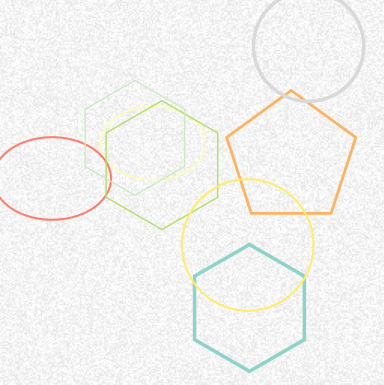[{"shape": "hexagon", "thickness": 2.5, "radius": 0.82, "center": [0.648, 0.2]}, {"shape": "oval", "thickness": 1, "radius": 0.68, "center": [0.398, 0.628]}, {"shape": "oval", "thickness": 1.5, "radius": 0.77, "center": [0.135, 0.536]}, {"shape": "pentagon", "thickness": 2, "radius": 0.88, "center": [0.756, 0.589]}, {"shape": "hexagon", "thickness": 1, "radius": 0.84, "center": [0.421, 0.571]}, {"shape": "circle", "thickness": 2.5, "radius": 0.72, "center": [0.802, 0.88]}, {"shape": "hexagon", "thickness": 1, "radius": 0.75, "center": [0.35, 0.642]}, {"shape": "circle", "thickness": 1.5, "radius": 0.85, "center": [0.643, 0.364]}]